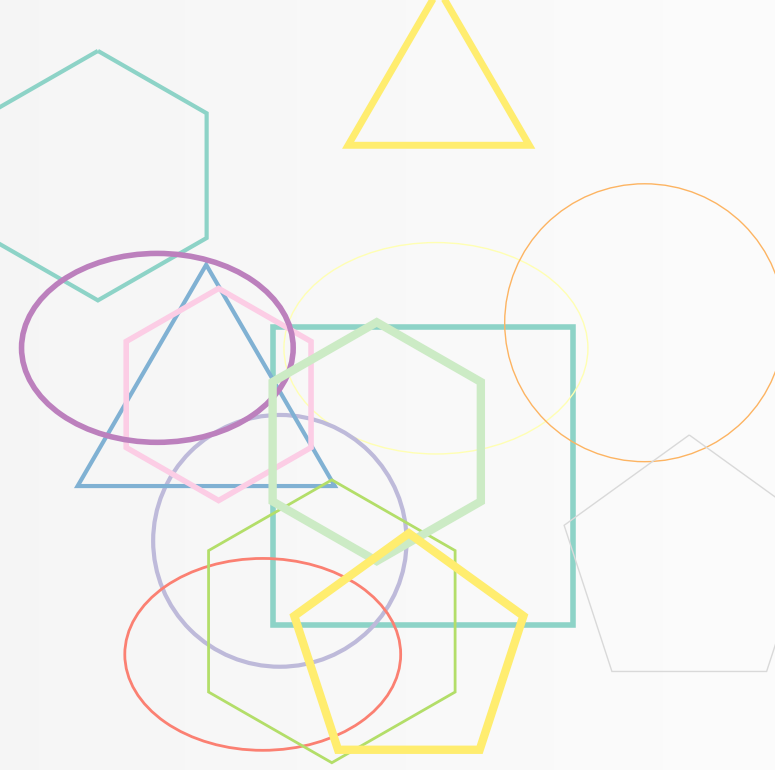[{"shape": "square", "thickness": 2, "radius": 0.97, "center": [0.546, 0.381]}, {"shape": "hexagon", "thickness": 1.5, "radius": 0.81, "center": [0.126, 0.772]}, {"shape": "oval", "thickness": 0.5, "radius": 0.98, "center": [0.562, 0.548]}, {"shape": "circle", "thickness": 1.5, "radius": 0.82, "center": [0.361, 0.298]}, {"shape": "oval", "thickness": 1, "radius": 0.89, "center": [0.339, 0.15]}, {"shape": "triangle", "thickness": 1.5, "radius": 0.96, "center": [0.266, 0.465]}, {"shape": "circle", "thickness": 0.5, "radius": 0.9, "center": [0.832, 0.581]}, {"shape": "hexagon", "thickness": 1, "radius": 0.92, "center": [0.428, 0.193]}, {"shape": "hexagon", "thickness": 2, "radius": 0.69, "center": [0.282, 0.488]}, {"shape": "pentagon", "thickness": 0.5, "radius": 0.85, "center": [0.889, 0.265]}, {"shape": "oval", "thickness": 2, "radius": 0.88, "center": [0.203, 0.548]}, {"shape": "hexagon", "thickness": 3, "radius": 0.78, "center": [0.486, 0.426]}, {"shape": "triangle", "thickness": 2.5, "radius": 0.67, "center": [0.566, 0.879]}, {"shape": "pentagon", "thickness": 3, "radius": 0.78, "center": [0.528, 0.152]}]